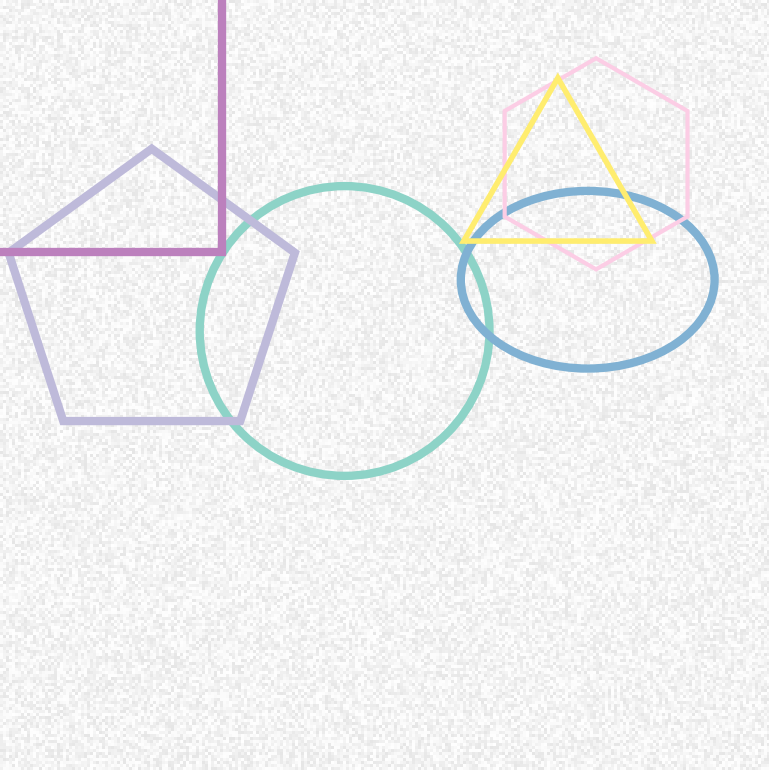[{"shape": "circle", "thickness": 3, "radius": 0.94, "center": [0.448, 0.57]}, {"shape": "pentagon", "thickness": 3, "radius": 0.98, "center": [0.197, 0.611]}, {"shape": "oval", "thickness": 3, "radius": 0.82, "center": [0.763, 0.637]}, {"shape": "hexagon", "thickness": 1.5, "radius": 0.69, "center": [0.774, 0.787]}, {"shape": "square", "thickness": 3, "radius": 0.89, "center": [0.11, 0.851]}, {"shape": "triangle", "thickness": 2, "radius": 0.71, "center": [0.724, 0.758]}]